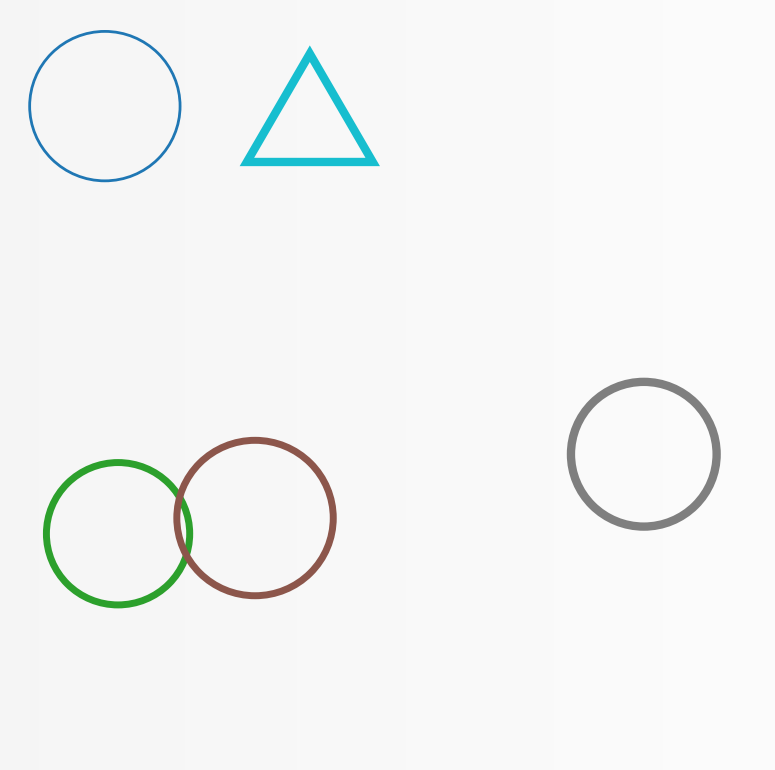[{"shape": "circle", "thickness": 1, "radius": 0.49, "center": [0.135, 0.862]}, {"shape": "circle", "thickness": 2.5, "radius": 0.46, "center": [0.152, 0.307]}, {"shape": "circle", "thickness": 2.5, "radius": 0.5, "center": [0.329, 0.327]}, {"shape": "circle", "thickness": 3, "radius": 0.47, "center": [0.831, 0.41]}, {"shape": "triangle", "thickness": 3, "radius": 0.47, "center": [0.4, 0.837]}]